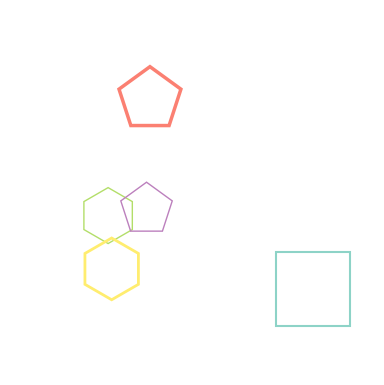[{"shape": "square", "thickness": 1.5, "radius": 0.48, "center": [0.812, 0.25]}, {"shape": "pentagon", "thickness": 2.5, "radius": 0.42, "center": [0.389, 0.742]}, {"shape": "hexagon", "thickness": 1, "radius": 0.36, "center": [0.281, 0.44]}, {"shape": "pentagon", "thickness": 1, "radius": 0.35, "center": [0.381, 0.456]}, {"shape": "hexagon", "thickness": 2, "radius": 0.4, "center": [0.29, 0.302]}]